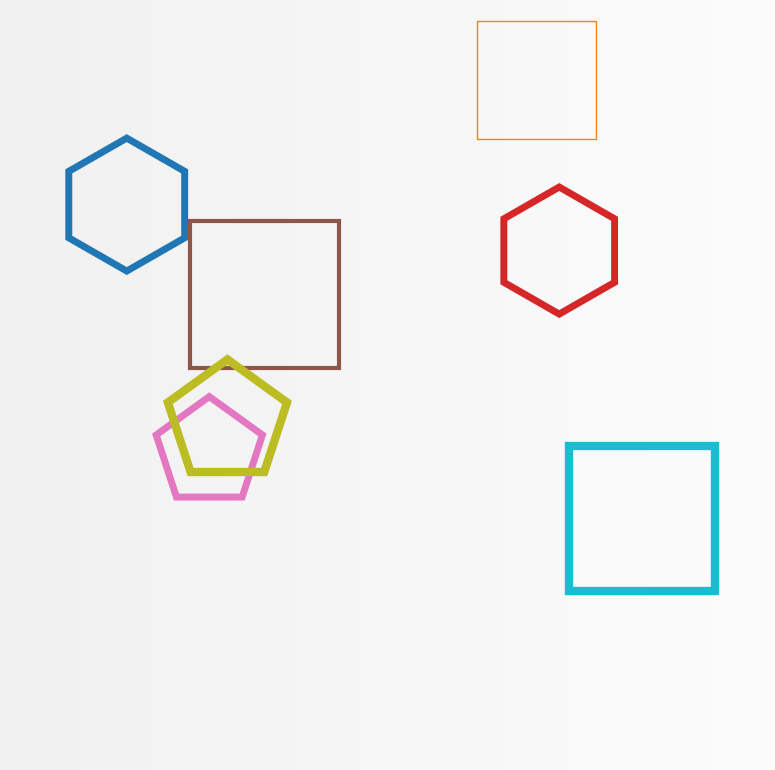[{"shape": "hexagon", "thickness": 2.5, "radius": 0.43, "center": [0.164, 0.734]}, {"shape": "square", "thickness": 0.5, "radius": 0.38, "center": [0.693, 0.896]}, {"shape": "hexagon", "thickness": 2.5, "radius": 0.41, "center": [0.722, 0.675]}, {"shape": "square", "thickness": 1.5, "radius": 0.48, "center": [0.341, 0.618]}, {"shape": "pentagon", "thickness": 2.5, "radius": 0.36, "center": [0.27, 0.413]}, {"shape": "pentagon", "thickness": 3, "radius": 0.4, "center": [0.293, 0.452]}, {"shape": "square", "thickness": 3, "radius": 0.47, "center": [0.829, 0.326]}]